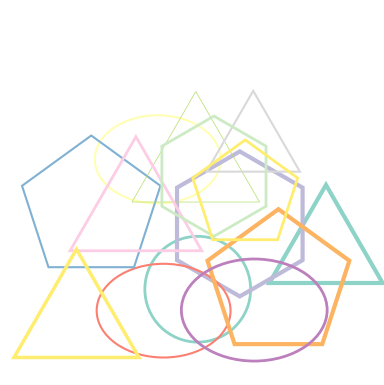[{"shape": "circle", "thickness": 2, "radius": 0.69, "center": [0.514, 0.249]}, {"shape": "triangle", "thickness": 3, "radius": 0.85, "center": [0.847, 0.35]}, {"shape": "oval", "thickness": 1.5, "radius": 0.82, "center": [0.41, 0.586]}, {"shape": "hexagon", "thickness": 3, "radius": 0.94, "center": [0.623, 0.418]}, {"shape": "oval", "thickness": 1.5, "radius": 0.87, "center": [0.425, 0.193]}, {"shape": "pentagon", "thickness": 1.5, "radius": 0.95, "center": [0.237, 0.459]}, {"shape": "pentagon", "thickness": 3, "radius": 0.97, "center": [0.723, 0.263]}, {"shape": "triangle", "thickness": 0.5, "radius": 0.96, "center": [0.509, 0.571]}, {"shape": "triangle", "thickness": 2, "radius": 0.99, "center": [0.353, 0.447]}, {"shape": "triangle", "thickness": 1.5, "radius": 0.7, "center": [0.658, 0.624]}, {"shape": "oval", "thickness": 2, "radius": 0.95, "center": [0.66, 0.195]}, {"shape": "hexagon", "thickness": 2, "radius": 0.78, "center": [0.556, 0.542]}, {"shape": "triangle", "thickness": 2.5, "radius": 0.94, "center": [0.199, 0.165]}, {"shape": "pentagon", "thickness": 2, "radius": 0.72, "center": [0.637, 0.493]}]